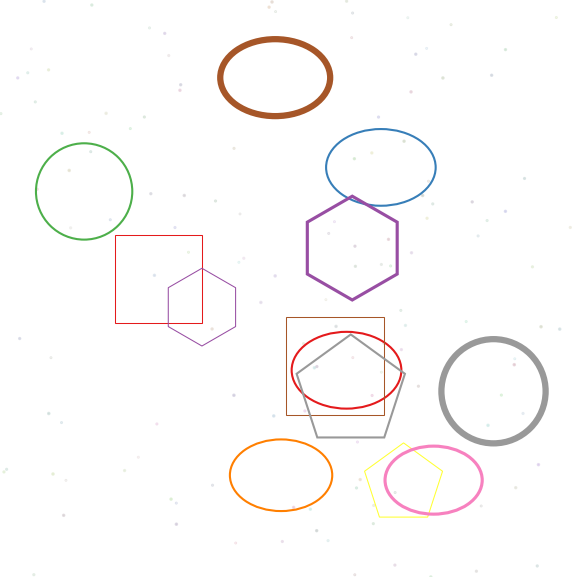[{"shape": "oval", "thickness": 1, "radius": 0.47, "center": [0.6, 0.358]}, {"shape": "square", "thickness": 0.5, "radius": 0.38, "center": [0.274, 0.516]}, {"shape": "oval", "thickness": 1, "radius": 0.47, "center": [0.66, 0.709]}, {"shape": "circle", "thickness": 1, "radius": 0.42, "center": [0.146, 0.668]}, {"shape": "hexagon", "thickness": 1.5, "radius": 0.45, "center": [0.61, 0.57]}, {"shape": "hexagon", "thickness": 0.5, "radius": 0.34, "center": [0.35, 0.467]}, {"shape": "oval", "thickness": 1, "radius": 0.44, "center": [0.487, 0.176]}, {"shape": "pentagon", "thickness": 0.5, "radius": 0.36, "center": [0.699, 0.161]}, {"shape": "square", "thickness": 0.5, "radius": 0.42, "center": [0.58, 0.365]}, {"shape": "oval", "thickness": 3, "radius": 0.48, "center": [0.477, 0.865]}, {"shape": "oval", "thickness": 1.5, "radius": 0.42, "center": [0.751, 0.168]}, {"shape": "circle", "thickness": 3, "radius": 0.45, "center": [0.855, 0.322]}, {"shape": "pentagon", "thickness": 1, "radius": 0.49, "center": [0.607, 0.321]}]